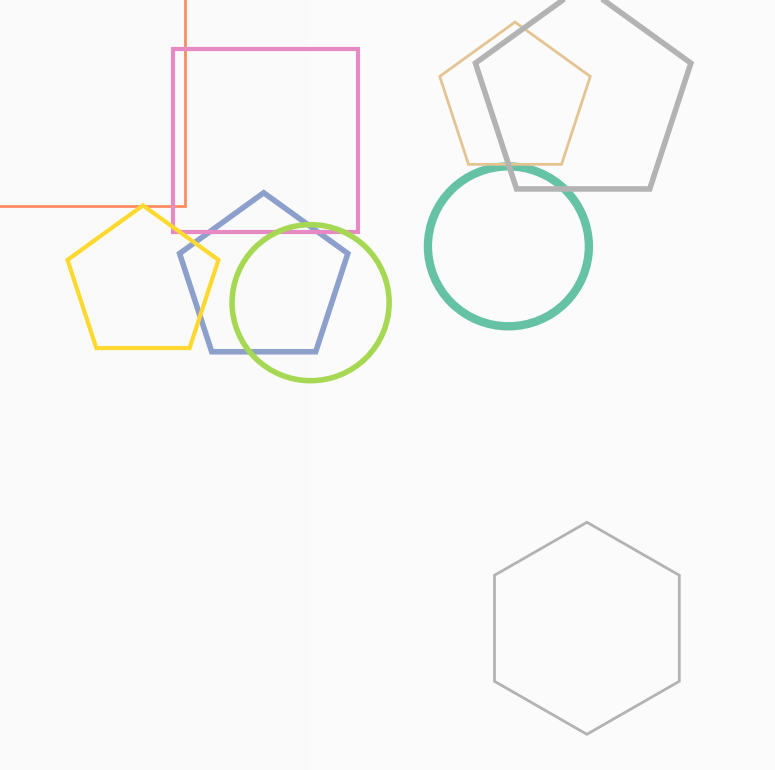[{"shape": "circle", "thickness": 3, "radius": 0.52, "center": [0.656, 0.68]}, {"shape": "square", "thickness": 1, "radius": 0.69, "center": [0.101, 0.87]}, {"shape": "pentagon", "thickness": 2, "radius": 0.57, "center": [0.34, 0.636]}, {"shape": "square", "thickness": 1.5, "radius": 0.59, "center": [0.343, 0.818]}, {"shape": "circle", "thickness": 2, "radius": 0.51, "center": [0.401, 0.607]}, {"shape": "pentagon", "thickness": 1.5, "radius": 0.51, "center": [0.184, 0.631]}, {"shape": "pentagon", "thickness": 1, "radius": 0.51, "center": [0.665, 0.869]}, {"shape": "hexagon", "thickness": 1, "radius": 0.69, "center": [0.757, 0.184]}, {"shape": "pentagon", "thickness": 2, "radius": 0.73, "center": [0.752, 0.873]}]